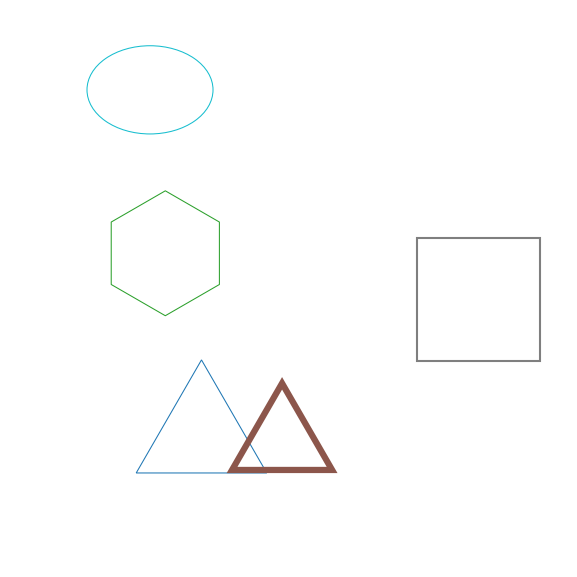[{"shape": "triangle", "thickness": 0.5, "radius": 0.65, "center": [0.349, 0.245]}, {"shape": "hexagon", "thickness": 0.5, "radius": 0.54, "center": [0.286, 0.561]}, {"shape": "triangle", "thickness": 3, "radius": 0.5, "center": [0.488, 0.235]}, {"shape": "square", "thickness": 1, "radius": 0.53, "center": [0.828, 0.48]}, {"shape": "oval", "thickness": 0.5, "radius": 0.55, "center": [0.26, 0.844]}]